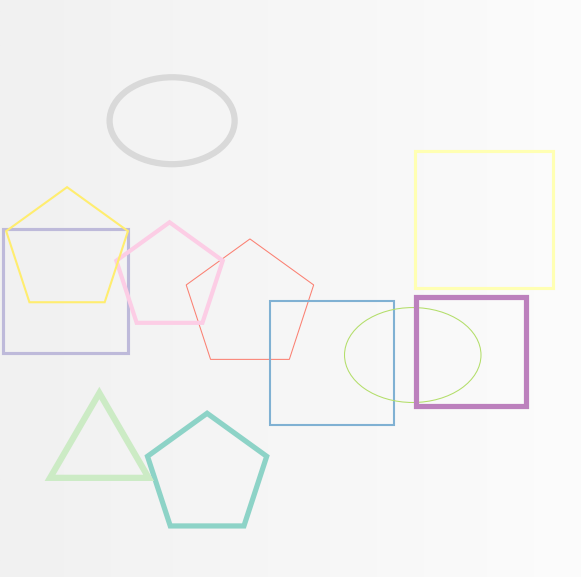[{"shape": "pentagon", "thickness": 2.5, "radius": 0.54, "center": [0.356, 0.176]}, {"shape": "square", "thickness": 1.5, "radius": 0.59, "center": [0.833, 0.619]}, {"shape": "square", "thickness": 1.5, "radius": 0.54, "center": [0.113, 0.496]}, {"shape": "pentagon", "thickness": 0.5, "radius": 0.58, "center": [0.43, 0.47]}, {"shape": "square", "thickness": 1, "radius": 0.54, "center": [0.571, 0.371]}, {"shape": "oval", "thickness": 0.5, "radius": 0.59, "center": [0.71, 0.384]}, {"shape": "pentagon", "thickness": 2, "radius": 0.48, "center": [0.292, 0.518]}, {"shape": "oval", "thickness": 3, "radius": 0.54, "center": [0.296, 0.79]}, {"shape": "square", "thickness": 2.5, "radius": 0.47, "center": [0.811, 0.391]}, {"shape": "triangle", "thickness": 3, "radius": 0.49, "center": [0.171, 0.221]}, {"shape": "pentagon", "thickness": 1, "radius": 0.55, "center": [0.115, 0.565]}]